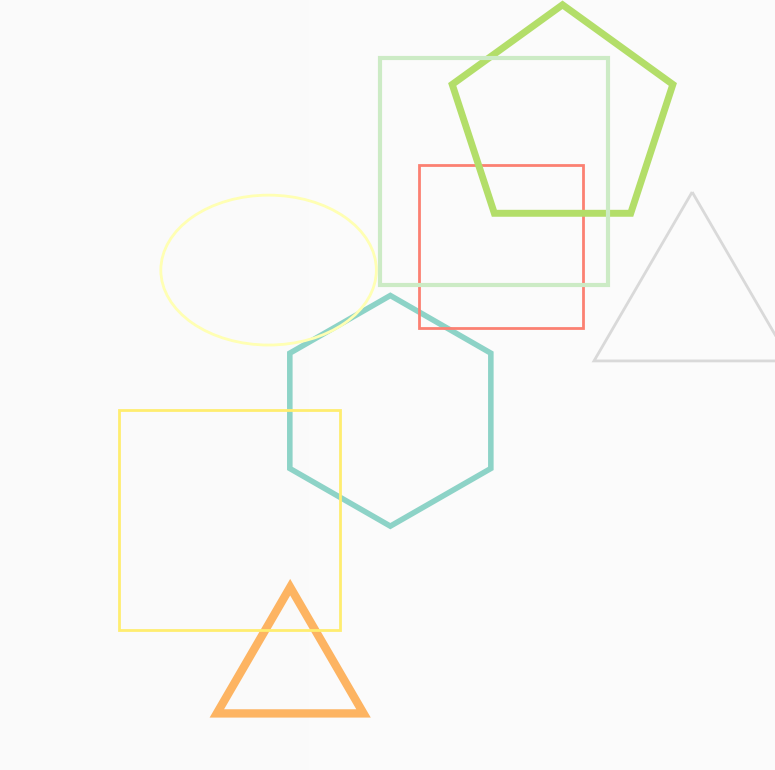[{"shape": "hexagon", "thickness": 2, "radius": 0.75, "center": [0.504, 0.466]}, {"shape": "oval", "thickness": 1, "radius": 0.7, "center": [0.347, 0.649]}, {"shape": "square", "thickness": 1, "radius": 0.53, "center": [0.646, 0.68]}, {"shape": "triangle", "thickness": 3, "radius": 0.55, "center": [0.374, 0.128]}, {"shape": "pentagon", "thickness": 2.5, "radius": 0.75, "center": [0.726, 0.844]}, {"shape": "triangle", "thickness": 1, "radius": 0.73, "center": [0.893, 0.604]}, {"shape": "square", "thickness": 1.5, "radius": 0.74, "center": [0.638, 0.777]}, {"shape": "square", "thickness": 1, "radius": 0.71, "center": [0.296, 0.325]}]